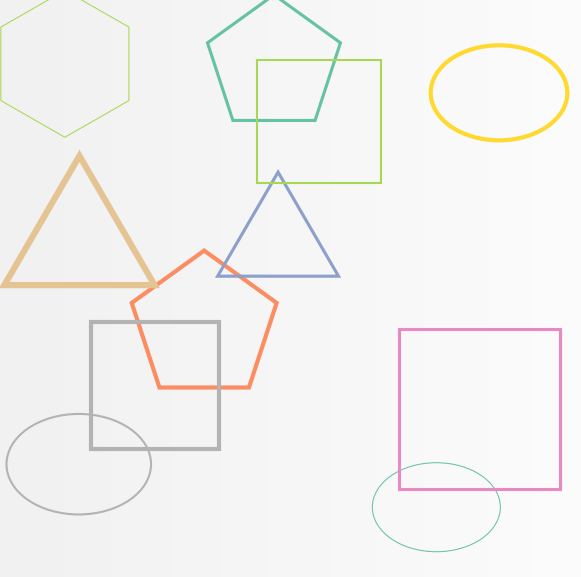[{"shape": "oval", "thickness": 0.5, "radius": 0.55, "center": [0.751, 0.121]}, {"shape": "pentagon", "thickness": 1.5, "radius": 0.6, "center": [0.471, 0.888]}, {"shape": "pentagon", "thickness": 2, "radius": 0.66, "center": [0.351, 0.434]}, {"shape": "triangle", "thickness": 1.5, "radius": 0.6, "center": [0.478, 0.581]}, {"shape": "square", "thickness": 1.5, "radius": 0.69, "center": [0.825, 0.291]}, {"shape": "hexagon", "thickness": 0.5, "radius": 0.64, "center": [0.112, 0.889]}, {"shape": "square", "thickness": 1, "radius": 0.53, "center": [0.548, 0.788]}, {"shape": "oval", "thickness": 2, "radius": 0.59, "center": [0.859, 0.838]}, {"shape": "triangle", "thickness": 3, "radius": 0.75, "center": [0.137, 0.58]}, {"shape": "oval", "thickness": 1, "radius": 0.62, "center": [0.136, 0.195]}, {"shape": "square", "thickness": 2, "radius": 0.55, "center": [0.267, 0.331]}]